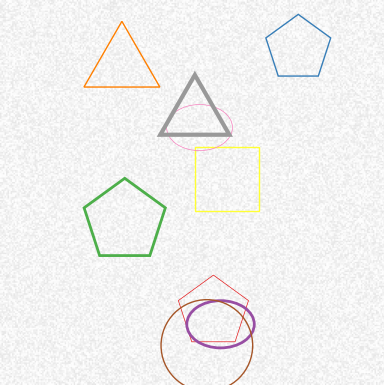[{"shape": "pentagon", "thickness": 0.5, "radius": 0.48, "center": [0.554, 0.19]}, {"shape": "pentagon", "thickness": 1, "radius": 0.44, "center": [0.775, 0.874]}, {"shape": "pentagon", "thickness": 2, "radius": 0.55, "center": [0.324, 0.426]}, {"shape": "oval", "thickness": 2, "radius": 0.44, "center": [0.573, 0.158]}, {"shape": "triangle", "thickness": 1, "radius": 0.57, "center": [0.317, 0.831]}, {"shape": "square", "thickness": 1, "radius": 0.41, "center": [0.59, 0.535]}, {"shape": "circle", "thickness": 1, "radius": 0.6, "center": [0.537, 0.103]}, {"shape": "oval", "thickness": 0.5, "radius": 0.43, "center": [0.518, 0.669]}, {"shape": "triangle", "thickness": 3, "radius": 0.52, "center": [0.506, 0.702]}]